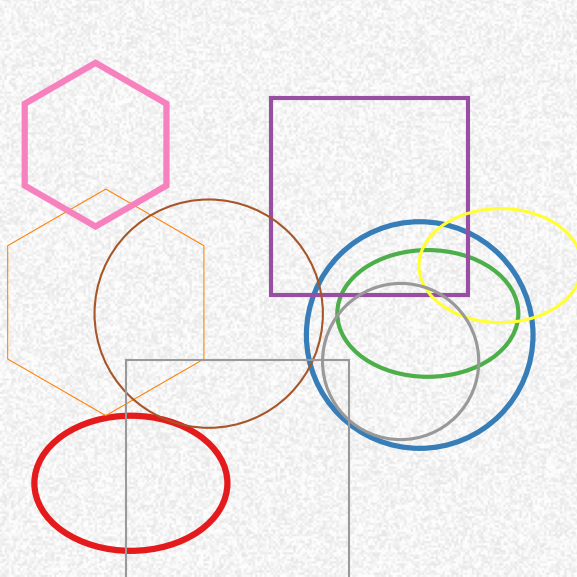[{"shape": "oval", "thickness": 3, "radius": 0.84, "center": [0.227, 0.162]}, {"shape": "circle", "thickness": 2.5, "radius": 0.98, "center": [0.727, 0.419]}, {"shape": "oval", "thickness": 2, "radius": 0.78, "center": [0.741, 0.456]}, {"shape": "square", "thickness": 2, "radius": 0.85, "center": [0.639, 0.66]}, {"shape": "hexagon", "thickness": 0.5, "radius": 0.98, "center": [0.183, 0.476]}, {"shape": "oval", "thickness": 1.5, "radius": 0.71, "center": [0.867, 0.539]}, {"shape": "circle", "thickness": 1, "radius": 0.99, "center": [0.361, 0.456]}, {"shape": "hexagon", "thickness": 3, "radius": 0.71, "center": [0.166, 0.749]}, {"shape": "square", "thickness": 1, "radius": 0.96, "center": [0.411, 0.183]}, {"shape": "circle", "thickness": 1.5, "radius": 0.68, "center": [0.694, 0.373]}]